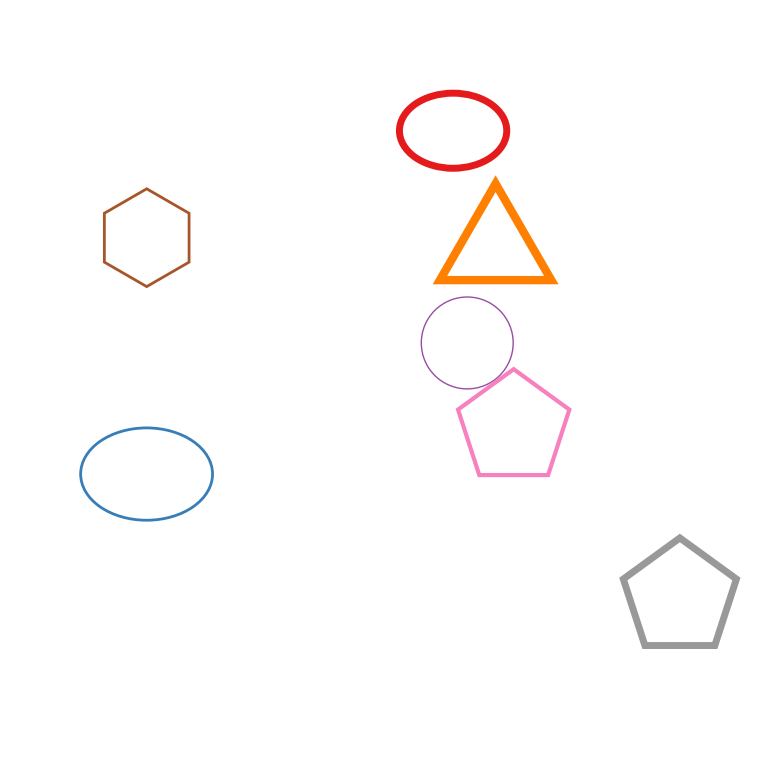[{"shape": "oval", "thickness": 2.5, "radius": 0.35, "center": [0.588, 0.83]}, {"shape": "oval", "thickness": 1, "radius": 0.43, "center": [0.19, 0.384]}, {"shape": "circle", "thickness": 0.5, "radius": 0.3, "center": [0.607, 0.555]}, {"shape": "triangle", "thickness": 3, "radius": 0.42, "center": [0.644, 0.678]}, {"shape": "hexagon", "thickness": 1, "radius": 0.32, "center": [0.191, 0.691]}, {"shape": "pentagon", "thickness": 1.5, "radius": 0.38, "center": [0.667, 0.445]}, {"shape": "pentagon", "thickness": 2.5, "radius": 0.39, "center": [0.883, 0.224]}]